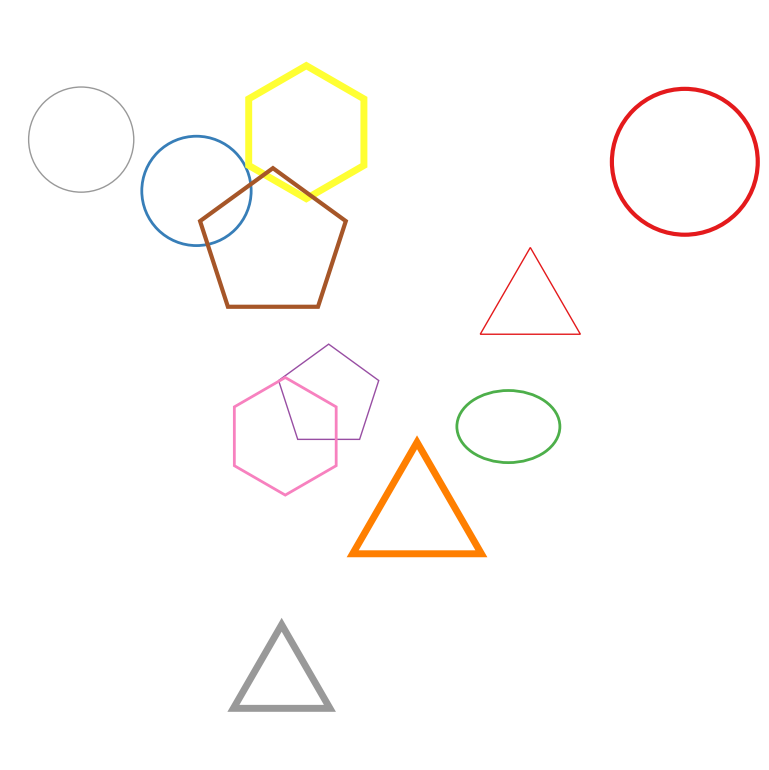[{"shape": "triangle", "thickness": 0.5, "radius": 0.38, "center": [0.689, 0.603]}, {"shape": "circle", "thickness": 1.5, "radius": 0.47, "center": [0.889, 0.79]}, {"shape": "circle", "thickness": 1, "radius": 0.36, "center": [0.255, 0.752]}, {"shape": "oval", "thickness": 1, "radius": 0.33, "center": [0.66, 0.446]}, {"shape": "pentagon", "thickness": 0.5, "radius": 0.34, "center": [0.427, 0.485]}, {"shape": "triangle", "thickness": 2.5, "radius": 0.48, "center": [0.542, 0.329]}, {"shape": "hexagon", "thickness": 2.5, "radius": 0.43, "center": [0.398, 0.828]}, {"shape": "pentagon", "thickness": 1.5, "radius": 0.5, "center": [0.354, 0.682]}, {"shape": "hexagon", "thickness": 1, "radius": 0.38, "center": [0.37, 0.433]}, {"shape": "triangle", "thickness": 2.5, "radius": 0.36, "center": [0.366, 0.116]}, {"shape": "circle", "thickness": 0.5, "radius": 0.34, "center": [0.105, 0.819]}]